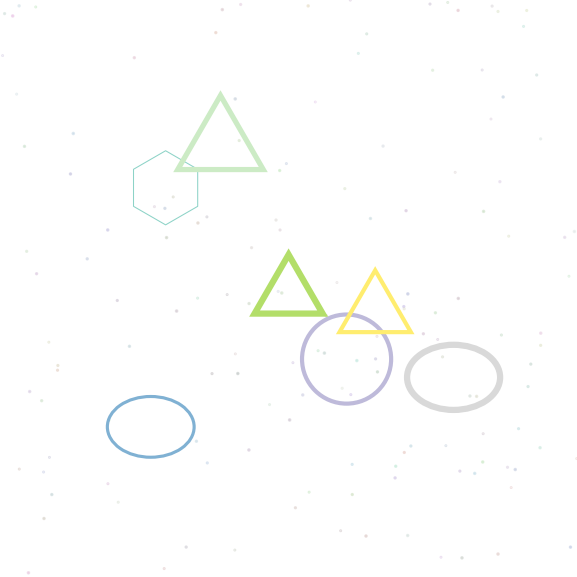[{"shape": "hexagon", "thickness": 0.5, "radius": 0.32, "center": [0.287, 0.674]}, {"shape": "circle", "thickness": 2, "radius": 0.39, "center": [0.6, 0.377]}, {"shape": "oval", "thickness": 1.5, "radius": 0.38, "center": [0.261, 0.26]}, {"shape": "triangle", "thickness": 3, "radius": 0.34, "center": [0.5, 0.49]}, {"shape": "oval", "thickness": 3, "radius": 0.4, "center": [0.785, 0.346]}, {"shape": "triangle", "thickness": 2.5, "radius": 0.43, "center": [0.382, 0.748]}, {"shape": "triangle", "thickness": 2, "radius": 0.36, "center": [0.65, 0.46]}]